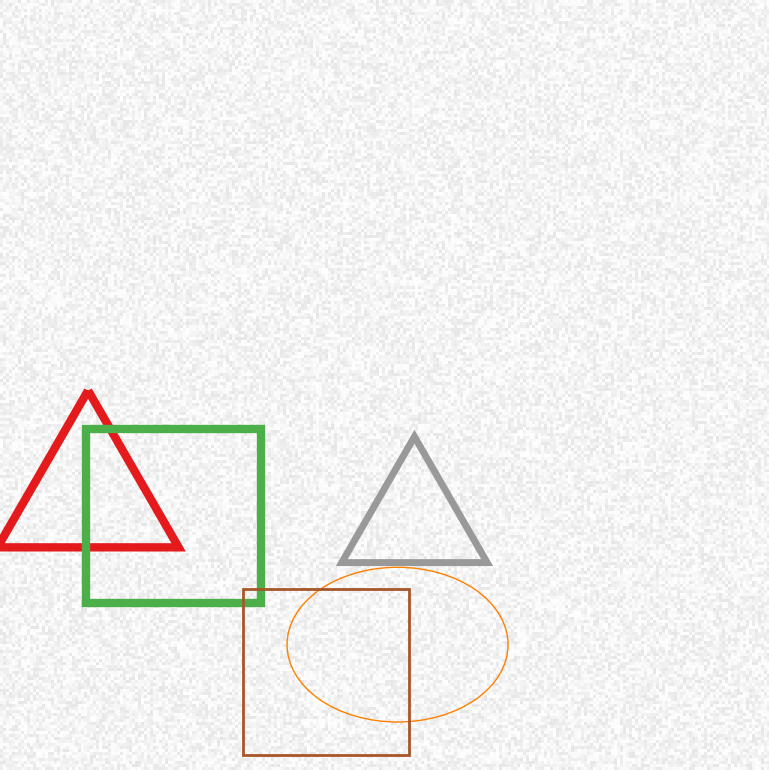[{"shape": "triangle", "thickness": 3, "radius": 0.68, "center": [0.114, 0.357]}, {"shape": "square", "thickness": 3, "radius": 0.57, "center": [0.225, 0.33]}, {"shape": "oval", "thickness": 0.5, "radius": 0.72, "center": [0.516, 0.163]}, {"shape": "square", "thickness": 1, "radius": 0.54, "center": [0.423, 0.128]}, {"shape": "triangle", "thickness": 2.5, "radius": 0.55, "center": [0.538, 0.324]}]